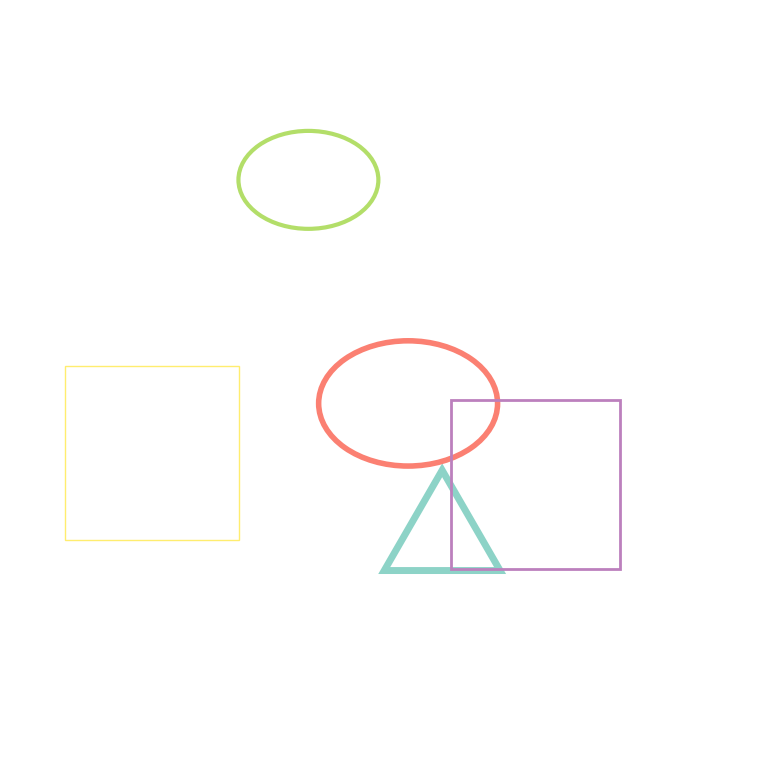[{"shape": "triangle", "thickness": 2.5, "radius": 0.43, "center": [0.574, 0.302]}, {"shape": "oval", "thickness": 2, "radius": 0.58, "center": [0.53, 0.476]}, {"shape": "oval", "thickness": 1.5, "radius": 0.45, "center": [0.401, 0.766]}, {"shape": "square", "thickness": 1, "radius": 0.55, "center": [0.695, 0.371]}, {"shape": "square", "thickness": 0.5, "radius": 0.56, "center": [0.198, 0.412]}]